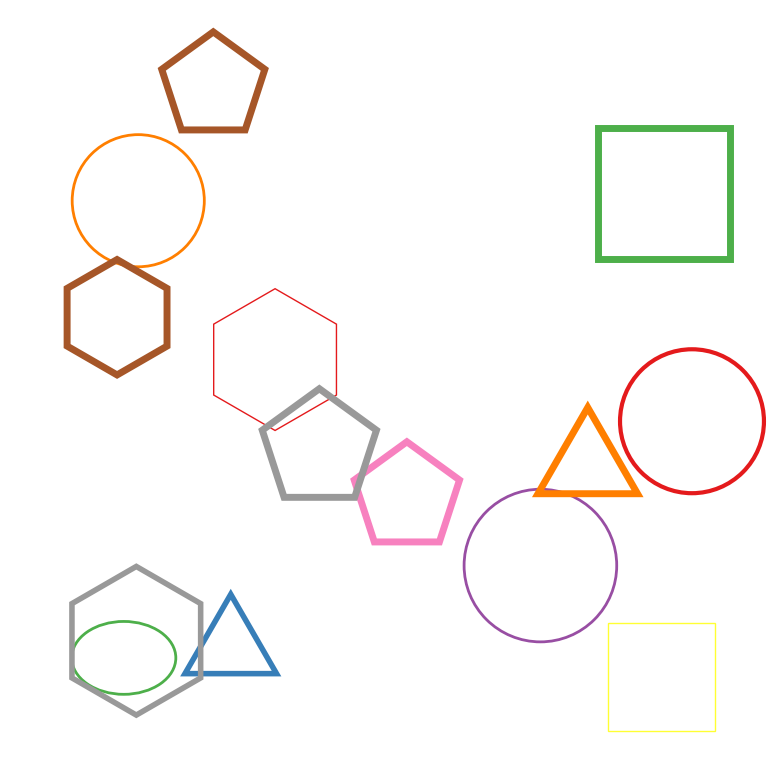[{"shape": "hexagon", "thickness": 0.5, "radius": 0.46, "center": [0.357, 0.533]}, {"shape": "circle", "thickness": 1.5, "radius": 0.47, "center": [0.899, 0.453]}, {"shape": "triangle", "thickness": 2, "radius": 0.34, "center": [0.3, 0.159]}, {"shape": "square", "thickness": 2.5, "radius": 0.43, "center": [0.862, 0.748]}, {"shape": "oval", "thickness": 1, "radius": 0.34, "center": [0.161, 0.146]}, {"shape": "circle", "thickness": 1, "radius": 0.5, "center": [0.702, 0.266]}, {"shape": "circle", "thickness": 1, "radius": 0.43, "center": [0.18, 0.739]}, {"shape": "triangle", "thickness": 2.5, "radius": 0.37, "center": [0.763, 0.396]}, {"shape": "square", "thickness": 0.5, "radius": 0.35, "center": [0.86, 0.121]}, {"shape": "pentagon", "thickness": 2.5, "radius": 0.35, "center": [0.277, 0.888]}, {"shape": "hexagon", "thickness": 2.5, "radius": 0.37, "center": [0.152, 0.588]}, {"shape": "pentagon", "thickness": 2.5, "radius": 0.36, "center": [0.528, 0.354]}, {"shape": "pentagon", "thickness": 2.5, "radius": 0.39, "center": [0.415, 0.417]}, {"shape": "hexagon", "thickness": 2, "radius": 0.48, "center": [0.177, 0.168]}]